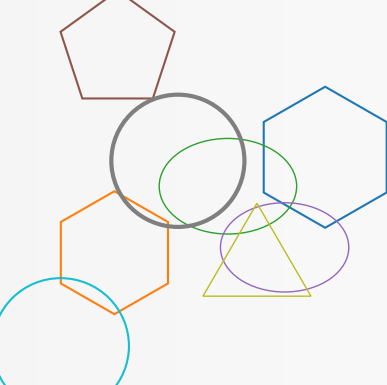[{"shape": "hexagon", "thickness": 1.5, "radius": 0.92, "center": [0.839, 0.592]}, {"shape": "hexagon", "thickness": 1.5, "radius": 0.8, "center": [0.295, 0.344]}, {"shape": "oval", "thickness": 1, "radius": 0.89, "center": [0.588, 0.516]}, {"shape": "oval", "thickness": 1, "radius": 0.83, "center": [0.735, 0.357]}, {"shape": "pentagon", "thickness": 1.5, "radius": 0.77, "center": [0.303, 0.869]}, {"shape": "circle", "thickness": 3, "radius": 0.86, "center": [0.459, 0.582]}, {"shape": "triangle", "thickness": 1, "radius": 0.8, "center": [0.663, 0.311]}, {"shape": "circle", "thickness": 1.5, "radius": 0.88, "center": [0.157, 0.101]}]